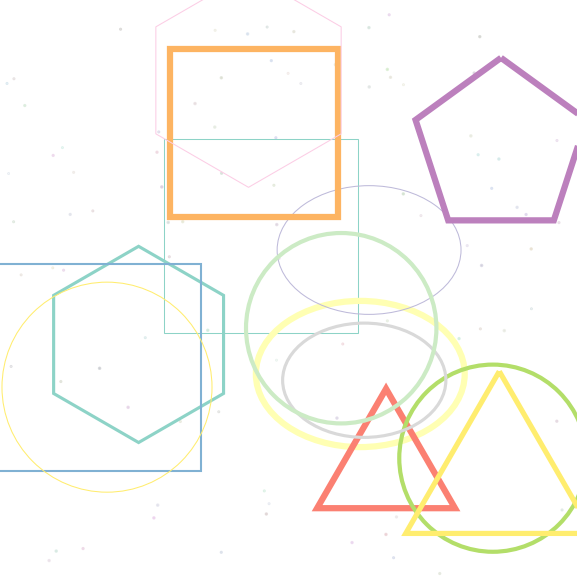[{"shape": "hexagon", "thickness": 1.5, "radius": 0.85, "center": [0.24, 0.403]}, {"shape": "square", "thickness": 0.5, "radius": 0.84, "center": [0.453, 0.591]}, {"shape": "oval", "thickness": 3, "radius": 0.9, "center": [0.624, 0.352]}, {"shape": "oval", "thickness": 0.5, "radius": 0.8, "center": [0.639, 0.566]}, {"shape": "triangle", "thickness": 3, "radius": 0.69, "center": [0.668, 0.188]}, {"shape": "square", "thickness": 1, "radius": 0.89, "center": [0.17, 0.363]}, {"shape": "square", "thickness": 3, "radius": 0.73, "center": [0.44, 0.769]}, {"shape": "circle", "thickness": 2, "radius": 0.81, "center": [0.853, 0.206]}, {"shape": "hexagon", "thickness": 0.5, "radius": 0.93, "center": [0.43, 0.86]}, {"shape": "oval", "thickness": 1.5, "radius": 0.71, "center": [0.631, 0.341]}, {"shape": "pentagon", "thickness": 3, "radius": 0.78, "center": [0.868, 0.743]}, {"shape": "circle", "thickness": 2, "radius": 0.82, "center": [0.591, 0.431]}, {"shape": "triangle", "thickness": 2.5, "radius": 0.94, "center": [0.865, 0.169]}, {"shape": "circle", "thickness": 0.5, "radius": 0.91, "center": [0.185, 0.329]}]